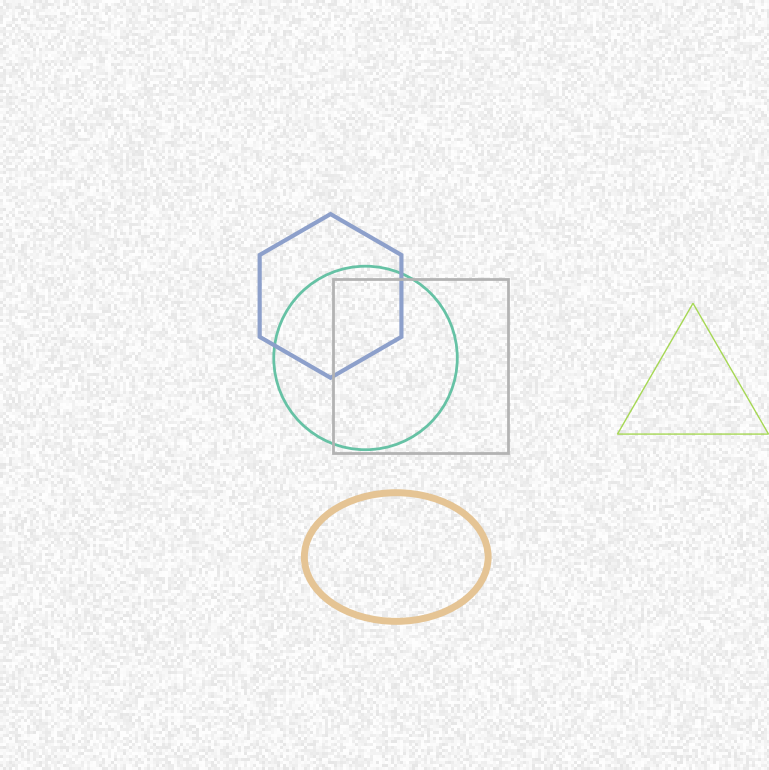[{"shape": "circle", "thickness": 1, "radius": 0.6, "center": [0.475, 0.535]}, {"shape": "hexagon", "thickness": 1.5, "radius": 0.53, "center": [0.429, 0.616]}, {"shape": "triangle", "thickness": 0.5, "radius": 0.57, "center": [0.9, 0.493]}, {"shape": "oval", "thickness": 2.5, "radius": 0.6, "center": [0.515, 0.277]}, {"shape": "square", "thickness": 1, "radius": 0.57, "center": [0.546, 0.524]}]